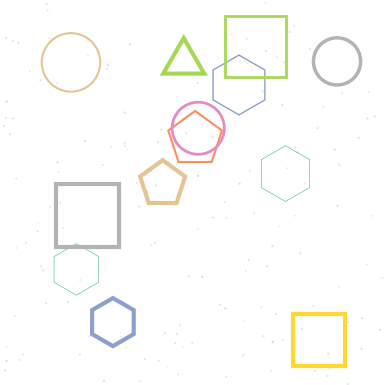[{"shape": "hexagon", "thickness": 0.5, "radius": 0.33, "center": [0.198, 0.3]}, {"shape": "hexagon", "thickness": 0.5, "radius": 0.36, "center": [0.742, 0.549]}, {"shape": "pentagon", "thickness": 1.5, "radius": 0.37, "center": [0.507, 0.639]}, {"shape": "hexagon", "thickness": 1, "radius": 0.39, "center": [0.621, 0.779]}, {"shape": "hexagon", "thickness": 3, "radius": 0.31, "center": [0.293, 0.163]}, {"shape": "circle", "thickness": 2, "radius": 0.34, "center": [0.515, 0.667]}, {"shape": "triangle", "thickness": 3, "radius": 0.31, "center": [0.477, 0.84]}, {"shape": "square", "thickness": 2, "radius": 0.4, "center": [0.664, 0.879]}, {"shape": "square", "thickness": 3, "radius": 0.34, "center": [0.829, 0.117]}, {"shape": "pentagon", "thickness": 3, "radius": 0.31, "center": [0.423, 0.522]}, {"shape": "circle", "thickness": 1.5, "radius": 0.38, "center": [0.184, 0.838]}, {"shape": "square", "thickness": 3, "radius": 0.41, "center": [0.227, 0.441]}, {"shape": "circle", "thickness": 2.5, "radius": 0.31, "center": [0.875, 0.841]}]